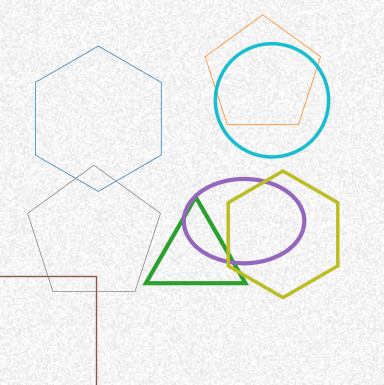[{"shape": "hexagon", "thickness": 0.5, "radius": 0.94, "center": [0.255, 0.692]}, {"shape": "pentagon", "thickness": 0.5, "radius": 0.79, "center": [0.683, 0.804]}, {"shape": "triangle", "thickness": 3, "radius": 0.75, "center": [0.508, 0.339]}, {"shape": "oval", "thickness": 3, "radius": 0.78, "center": [0.634, 0.426]}, {"shape": "square", "thickness": 1, "radius": 0.71, "center": [0.107, 0.14]}, {"shape": "pentagon", "thickness": 0.5, "radius": 0.91, "center": [0.244, 0.39]}, {"shape": "hexagon", "thickness": 2.5, "radius": 0.82, "center": [0.735, 0.391]}, {"shape": "circle", "thickness": 2.5, "radius": 0.74, "center": [0.706, 0.739]}]